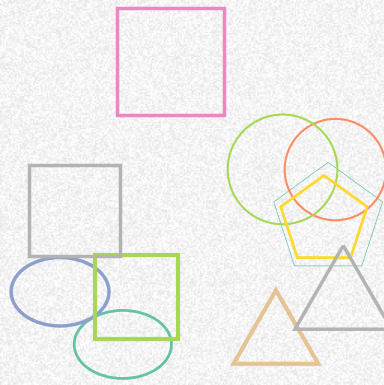[{"shape": "pentagon", "thickness": 0.5, "radius": 0.74, "center": [0.852, 0.43]}, {"shape": "oval", "thickness": 2, "radius": 0.63, "center": [0.319, 0.105]}, {"shape": "circle", "thickness": 1.5, "radius": 0.66, "center": [0.871, 0.56]}, {"shape": "oval", "thickness": 2.5, "radius": 0.64, "center": [0.156, 0.242]}, {"shape": "square", "thickness": 2.5, "radius": 0.7, "center": [0.442, 0.841]}, {"shape": "circle", "thickness": 1.5, "radius": 0.71, "center": [0.734, 0.56]}, {"shape": "square", "thickness": 3, "radius": 0.54, "center": [0.354, 0.229]}, {"shape": "pentagon", "thickness": 2, "radius": 0.59, "center": [0.841, 0.426]}, {"shape": "triangle", "thickness": 3, "radius": 0.64, "center": [0.717, 0.119]}, {"shape": "square", "thickness": 2.5, "radius": 0.59, "center": [0.193, 0.453]}, {"shape": "triangle", "thickness": 2.5, "radius": 0.72, "center": [0.892, 0.217]}]